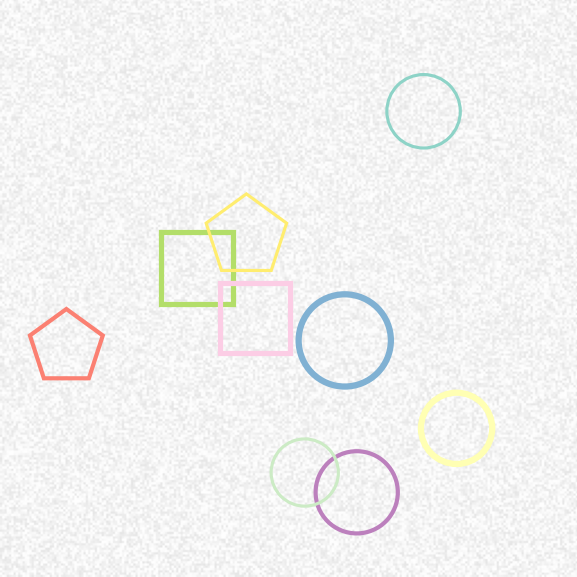[{"shape": "circle", "thickness": 1.5, "radius": 0.32, "center": [0.733, 0.806]}, {"shape": "circle", "thickness": 3, "radius": 0.31, "center": [0.791, 0.257]}, {"shape": "pentagon", "thickness": 2, "radius": 0.33, "center": [0.115, 0.398]}, {"shape": "circle", "thickness": 3, "radius": 0.4, "center": [0.597, 0.41]}, {"shape": "square", "thickness": 2.5, "radius": 0.31, "center": [0.341, 0.535]}, {"shape": "square", "thickness": 2.5, "radius": 0.3, "center": [0.441, 0.448]}, {"shape": "circle", "thickness": 2, "radius": 0.36, "center": [0.618, 0.147]}, {"shape": "circle", "thickness": 1.5, "radius": 0.29, "center": [0.528, 0.181]}, {"shape": "pentagon", "thickness": 1.5, "radius": 0.37, "center": [0.427, 0.59]}]